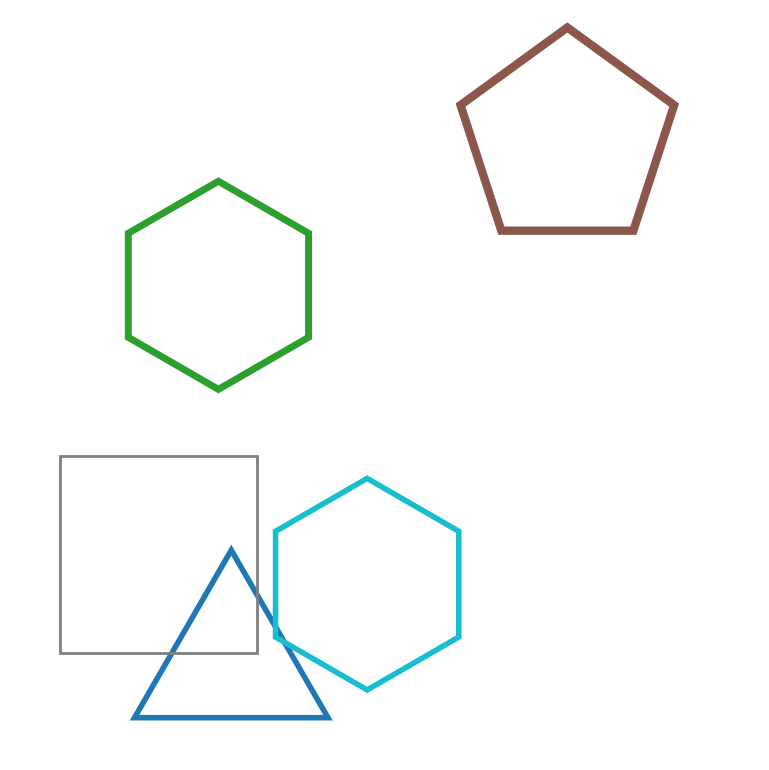[{"shape": "triangle", "thickness": 2, "radius": 0.73, "center": [0.3, 0.14]}, {"shape": "hexagon", "thickness": 2.5, "radius": 0.68, "center": [0.284, 0.629]}, {"shape": "pentagon", "thickness": 3, "radius": 0.73, "center": [0.737, 0.818]}, {"shape": "square", "thickness": 1, "radius": 0.64, "center": [0.206, 0.28]}, {"shape": "hexagon", "thickness": 2, "radius": 0.69, "center": [0.477, 0.241]}]